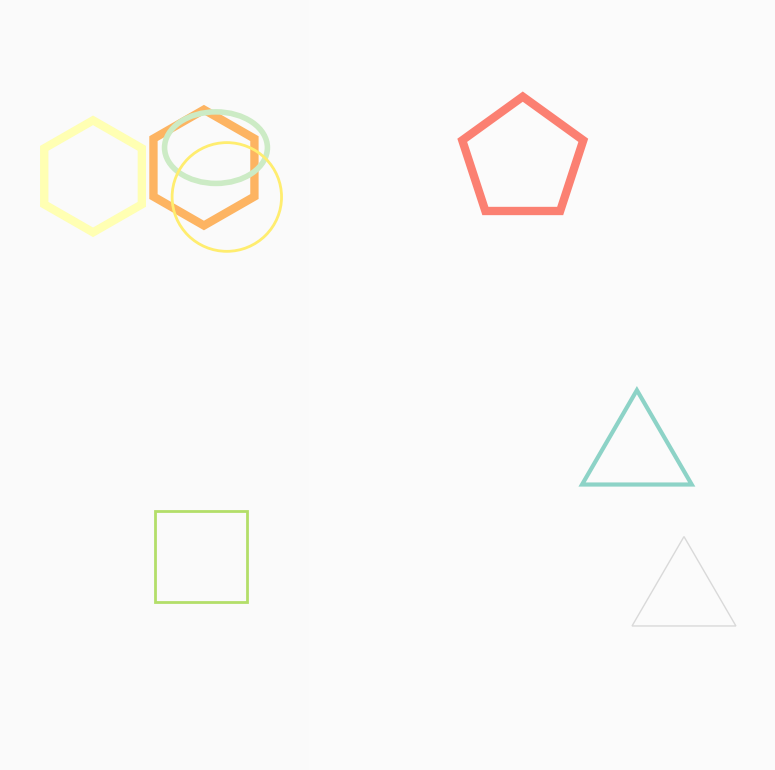[{"shape": "triangle", "thickness": 1.5, "radius": 0.41, "center": [0.822, 0.412]}, {"shape": "hexagon", "thickness": 3, "radius": 0.36, "center": [0.12, 0.771]}, {"shape": "pentagon", "thickness": 3, "radius": 0.41, "center": [0.675, 0.792]}, {"shape": "hexagon", "thickness": 3, "radius": 0.38, "center": [0.263, 0.782]}, {"shape": "square", "thickness": 1, "radius": 0.3, "center": [0.26, 0.277]}, {"shape": "triangle", "thickness": 0.5, "radius": 0.39, "center": [0.883, 0.226]}, {"shape": "oval", "thickness": 2, "radius": 0.33, "center": [0.279, 0.808]}, {"shape": "circle", "thickness": 1, "radius": 0.35, "center": [0.293, 0.744]}]